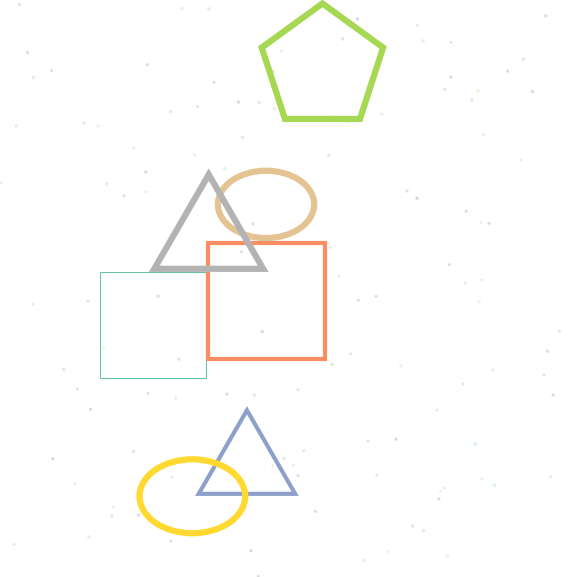[{"shape": "square", "thickness": 0.5, "radius": 0.46, "center": [0.265, 0.436]}, {"shape": "square", "thickness": 2, "radius": 0.51, "center": [0.461, 0.478]}, {"shape": "triangle", "thickness": 2, "radius": 0.48, "center": [0.428, 0.192]}, {"shape": "pentagon", "thickness": 3, "radius": 0.55, "center": [0.558, 0.883]}, {"shape": "oval", "thickness": 3, "radius": 0.46, "center": [0.333, 0.14]}, {"shape": "oval", "thickness": 3, "radius": 0.42, "center": [0.461, 0.645]}, {"shape": "triangle", "thickness": 3, "radius": 0.54, "center": [0.361, 0.588]}]